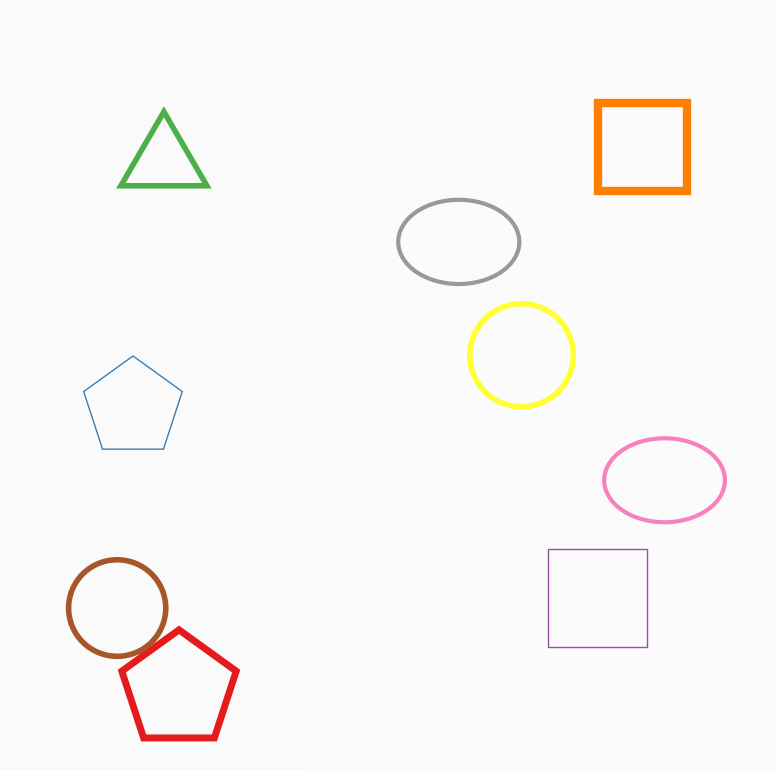[{"shape": "pentagon", "thickness": 2.5, "radius": 0.39, "center": [0.231, 0.104]}, {"shape": "pentagon", "thickness": 0.5, "radius": 0.33, "center": [0.172, 0.471]}, {"shape": "triangle", "thickness": 2, "radius": 0.32, "center": [0.211, 0.791]}, {"shape": "square", "thickness": 0.5, "radius": 0.32, "center": [0.771, 0.224]}, {"shape": "square", "thickness": 3, "radius": 0.29, "center": [0.829, 0.809]}, {"shape": "circle", "thickness": 2, "radius": 0.33, "center": [0.673, 0.539]}, {"shape": "circle", "thickness": 2, "radius": 0.31, "center": [0.151, 0.21]}, {"shape": "oval", "thickness": 1.5, "radius": 0.39, "center": [0.857, 0.376]}, {"shape": "oval", "thickness": 1.5, "radius": 0.39, "center": [0.592, 0.686]}]